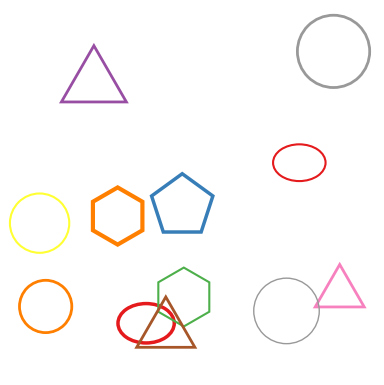[{"shape": "oval", "thickness": 1.5, "radius": 0.34, "center": [0.777, 0.577]}, {"shape": "oval", "thickness": 2.5, "radius": 0.37, "center": [0.38, 0.16]}, {"shape": "pentagon", "thickness": 2.5, "radius": 0.42, "center": [0.473, 0.465]}, {"shape": "hexagon", "thickness": 1.5, "radius": 0.38, "center": [0.477, 0.229]}, {"shape": "triangle", "thickness": 2, "radius": 0.49, "center": [0.244, 0.784]}, {"shape": "circle", "thickness": 2, "radius": 0.34, "center": [0.119, 0.204]}, {"shape": "hexagon", "thickness": 3, "radius": 0.37, "center": [0.306, 0.439]}, {"shape": "circle", "thickness": 1.5, "radius": 0.39, "center": [0.103, 0.42]}, {"shape": "triangle", "thickness": 2, "radius": 0.44, "center": [0.431, 0.142]}, {"shape": "triangle", "thickness": 2, "radius": 0.37, "center": [0.882, 0.239]}, {"shape": "circle", "thickness": 2, "radius": 0.47, "center": [0.866, 0.867]}, {"shape": "circle", "thickness": 1, "radius": 0.43, "center": [0.744, 0.192]}]